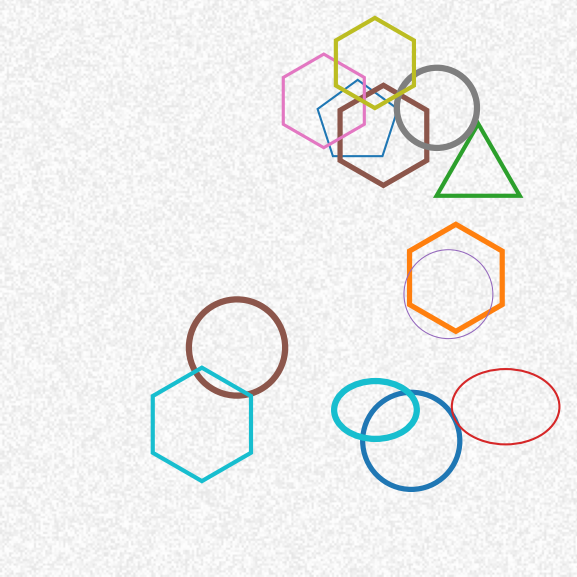[{"shape": "pentagon", "thickness": 1, "radius": 0.37, "center": [0.619, 0.788]}, {"shape": "circle", "thickness": 2.5, "radius": 0.42, "center": [0.712, 0.236]}, {"shape": "hexagon", "thickness": 2.5, "radius": 0.46, "center": [0.789, 0.518]}, {"shape": "triangle", "thickness": 2, "radius": 0.42, "center": [0.828, 0.702]}, {"shape": "oval", "thickness": 1, "radius": 0.47, "center": [0.876, 0.295]}, {"shape": "circle", "thickness": 0.5, "radius": 0.38, "center": [0.776, 0.49]}, {"shape": "circle", "thickness": 3, "radius": 0.42, "center": [0.41, 0.397]}, {"shape": "hexagon", "thickness": 2.5, "radius": 0.43, "center": [0.664, 0.765]}, {"shape": "hexagon", "thickness": 1.5, "radius": 0.41, "center": [0.561, 0.824]}, {"shape": "circle", "thickness": 3, "radius": 0.35, "center": [0.757, 0.812]}, {"shape": "hexagon", "thickness": 2, "radius": 0.39, "center": [0.649, 0.89]}, {"shape": "hexagon", "thickness": 2, "radius": 0.49, "center": [0.35, 0.264]}, {"shape": "oval", "thickness": 3, "radius": 0.36, "center": [0.65, 0.289]}]